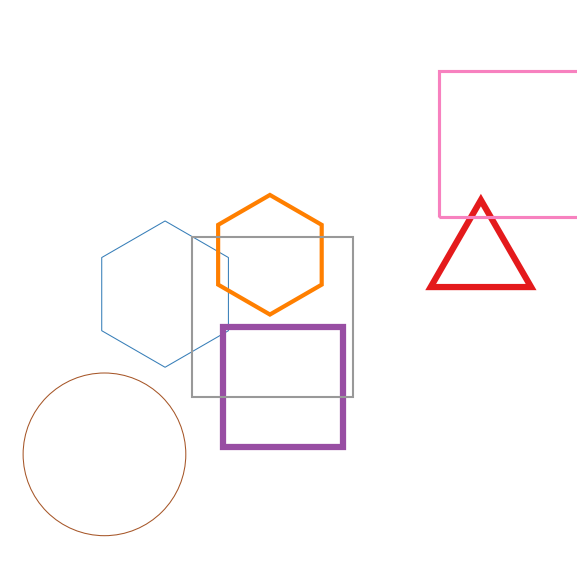[{"shape": "triangle", "thickness": 3, "radius": 0.5, "center": [0.833, 0.552]}, {"shape": "hexagon", "thickness": 0.5, "radius": 0.63, "center": [0.286, 0.49]}, {"shape": "square", "thickness": 3, "radius": 0.52, "center": [0.49, 0.329]}, {"shape": "hexagon", "thickness": 2, "radius": 0.52, "center": [0.467, 0.558]}, {"shape": "circle", "thickness": 0.5, "radius": 0.7, "center": [0.181, 0.212]}, {"shape": "square", "thickness": 1.5, "radius": 0.63, "center": [0.885, 0.75]}, {"shape": "square", "thickness": 1, "radius": 0.7, "center": [0.472, 0.45]}]